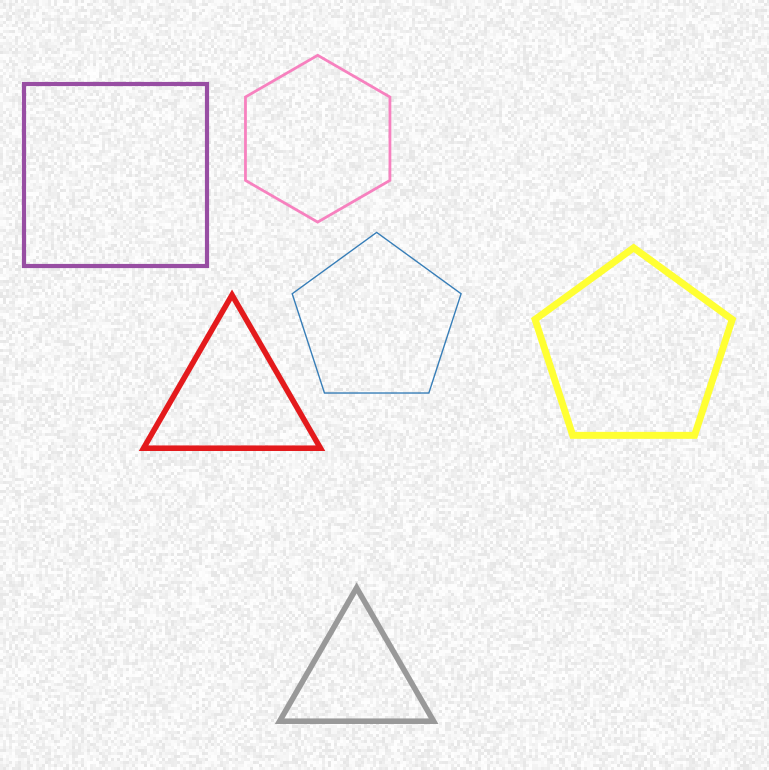[{"shape": "triangle", "thickness": 2, "radius": 0.66, "center": [0.301, 0.484]}, {"shape": "pentagon", "thickness": 0.5, "radius": 0.58, "center": [0.489, 0.583]}, {"shape": "square", "thickness": 1.5, "radius": 0.59, "center": [0.15, 0.773]}, {"shape": "pentagon", "thickness": 2.5, "radius": 0.67, "center": [0.823, 0.544]}, {"shape": "hexagon", "thickness": 1, "radius": 0.54, "center": [0.413, 0.82]}, {"shape": "triangle", "thickness": 2, "radius": 0.58, "center": [0.463, 0.121]}]